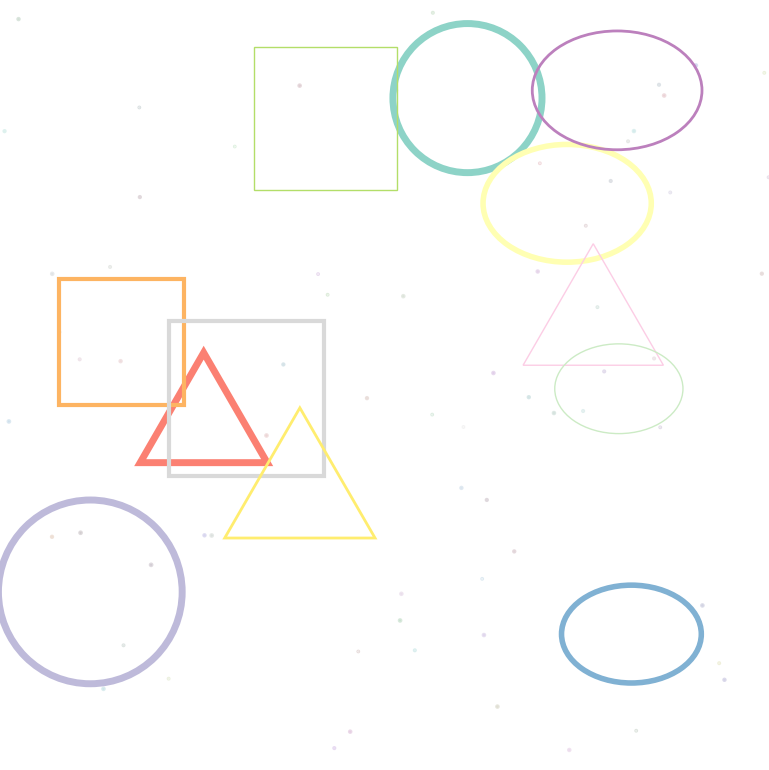[{"shape": "circle", "thickness": 2.5, "radius": 0.48, "center": [0.607, 0.873]}, {"shape": "oval", "thickness": 2, "radius": 0.55, "center": [0.737, 0.736]}, {"shape": "circle", "thickness": 2.5, "radius": 0.6, "center": [0.117, 0.231]}, {"shape": "triangle", "thickness": 2.5, "radius": 0.48, "center": [0.265, 0.447]}, {"shape": "oval", "thickness": 2, "radius": 0.45, "center": [0.82, 0.177]}, {"shape": "square", "thickness": 1.5, "radius": 0.41, "center": [0.158, 0.556]}, {"shape": "square", "thickness": 0.5, "radius": 0.46, "center": [0.423, 0.846]}, {"shape": "triangle", "thickness": 0.5, "radius": 0.53, "center": [0.77, 0.578]}, {"shape": "square", "thickness": 1.5, "radius": 0.51, "center": [0.32, 0.483]}, {"shape": "oval", "thickness": 1, "radius": 0.55, "center": [0.801, 0.883]}, {"shape": "oval", "thickness": 0.5, "radius": 0.42, "center": [0.804, 0.495]}, {"shape": "triangle", "thickness": 1, "radius": 0.56, "center": [0.389, 0.358]}]